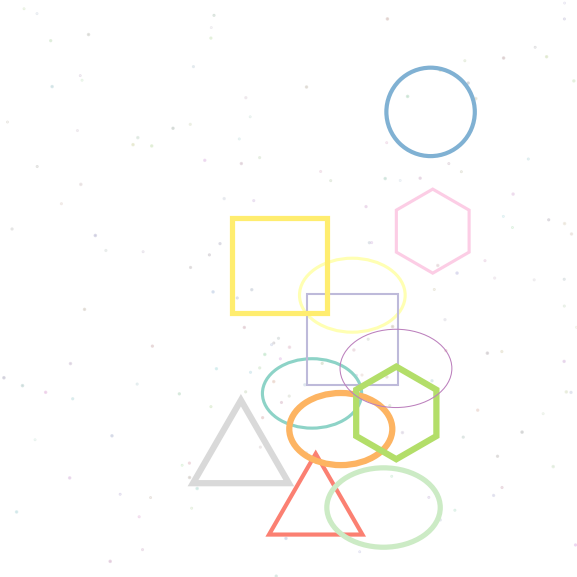[{"shape": "oval", "thickness": 1.5, "radius": 0.43, "center": [0.54, 0.318]}, {"shape": "oval", "thickness": 1.5, "radius": 0.46, "center": [0.61, 0.488]}, {"shape": "square", "thickness": 1, "radius": 0.4, "center": [0.611, 0.411]}, {"shape": "triangle", "thickness": 2, "radius": 0.47, "center": [0.547, 0.12]}, {"shape": "circle", "thickness": 2, "radius": 0.38, "center": [0.746, 0.805]}, {"shape": "oval", "thickness": 3, "radius": 0.45, "center": [0.59, 0.256]}, {"shape": "hexagon", "thickness": 3, "radius": 0.4, "center": [0.686, 0.284]}, {"shape": "hexagon", "thickness": 1.5, "radius": 0.36, "center": [0.749, 0.599]}, {"shape": "triangle", "thickness": 3, "radius": 0.48, "center": [0.417, 0.21]}, {"shape": "oval", "thickness": 0.5, "radius": 0.48, "center": [0.686, 0.361]}, {"shape": "oval", "thickness": 2.5, "radius": 0.49, "center": [0.664, 0.12]}, {"shape": "square", "thickness": 2.5, "radius": 0.41, "center": [0.484, 0.54]}]